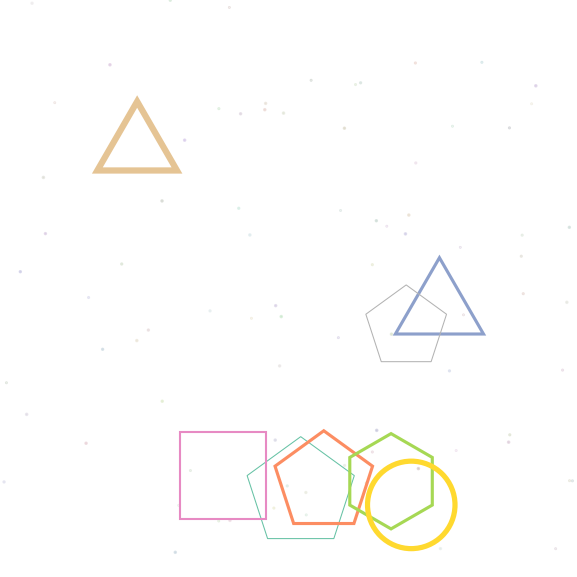[{"shape": "pentagon", "thickness": 0.5, "radius": 0.49, "center": [0.521, 0.145]}, {"shape": "pentagon", "thickness": 1.5, "radius": 0.44, "center": [0.561, 0.164]}, {"shape": "triangle", "thickness": 1.5, "radius": 0.44, "center": [0.761, 0.465]}, {"shape": "square", "thickness": 1, "radius": 0.37, "center": [0.386, 0.176]}, {"shape": "hexagon", "thickness": 1.5, "radius": 0.41, "center": [0.677, 0.166]}, {"shape": "circle", "thickness": 2.5, "radius": 0.38, "center": [0.712, 0.125]}, {"shape": "triangle", "thickness": 3, "radius": 0.4, "center": [0.237, 0.744]}, {"shape": "pentagon", "thickness": 0.5, "radius": 0.37, "center": [0.703, 0.432]}]